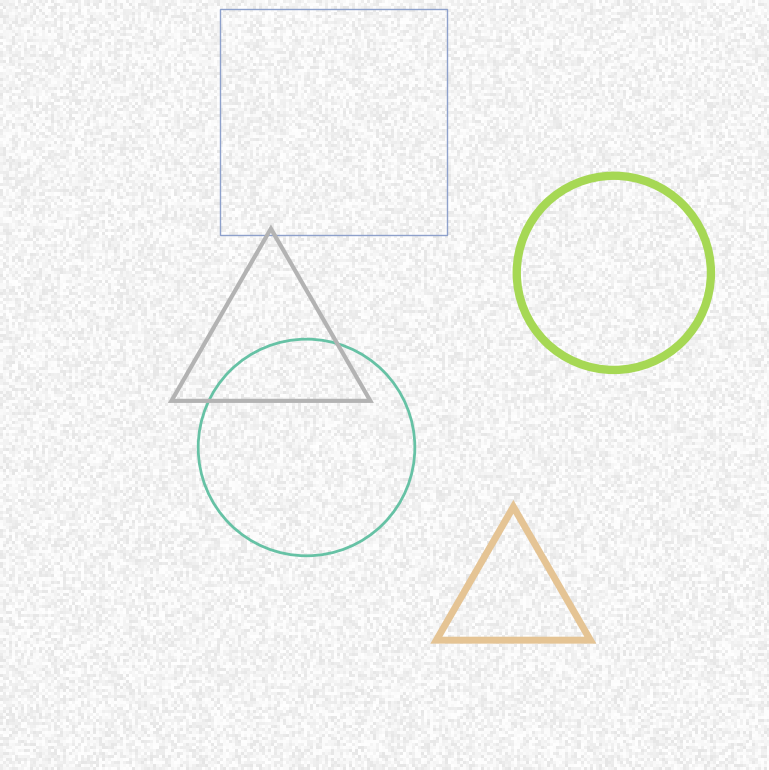[{"shape": "circle", "thickness": 1, "radius": 0.7, "center": [0.398, 0.419]}, {"shape": "square", "thickness": 0.5, "radius": 0.73, "center": [0.433, 0.842]}, {"shape": "circle", "thickness": 3, "radius": 0.63, "center": [0.797, 0.646]}, {"shape": "triangle", "thickness": 2.5, "radius": 0.58, "center": [0.667, 0.226]}, {"shape": "triangle", "thickness": 1.5, "radius": 0.75, "center": [0.352, 0.554]}]